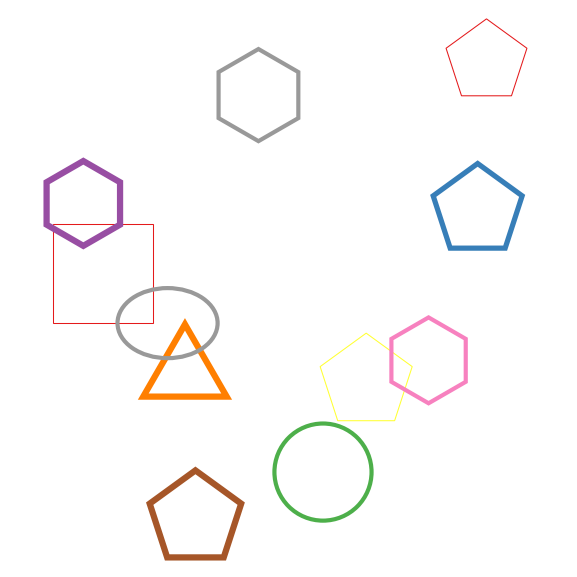[{"shape": "pentagon", "thickness": 0.5, "radius": 0.37, "center": [0.842, 0.893]}, {"shape": "square", "thickness": 0.5, "radius": 0.43, "center": [0.178, 0.525]}, {"shape": "pentagon", "thickness": 2.5, "radius": 0.41, "center": [0.827, 0.635]}, {"shape": "circle", "thickness": 2, "radius": 0.42, "center": [0.559, 0.182]}, {"shape": "hexagon", "thickness": 3, "radius": 0.37, "center": [0.144, 0.647]}, {"shape": "triangle", "thickness": 3, "radius": 0.42, "center": [0.32, 0.354]}, {"shape": "pentagon", "thickness": 0.5, "radius": 0.42, "center": [0.634, 0.338]}, {"shape": "pentagon", "thickness": 3, "radius": 0.42, "center": [0.338, 0.101]}, {"shape": "hexagon", "thickness": 2, "radius": 0.37, "center": [0.742, 0.375]}, {"shape": "hexagon", "thickness": 2, "radius": 0.4, "center": [0.448, 0.834]}, {"shape": "oval", "thickness": 2, "radius": 0.43, "center": [0.29, 0.44]}]